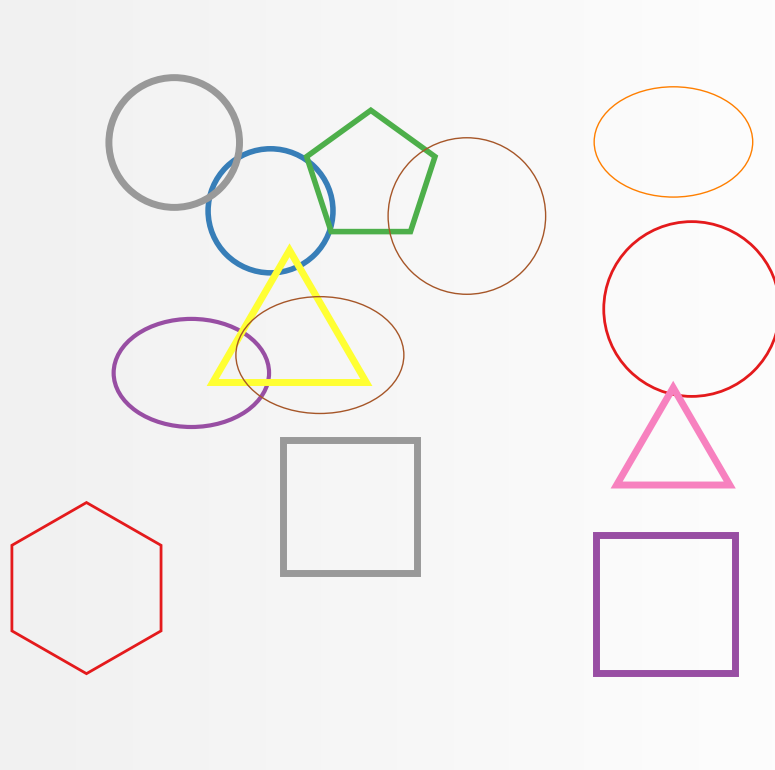[{"shape": "hexagon", "thickness": 1, "radius": 0.56, "center": [0.112, 0.236]}, {"shape": "circle", "thickness": 1, "radius": 0.57, "center": [0.893, 0.599]}, {"shape": "circle", "thickness": 2, "radius": 0.4, "center": [0.349, 0.726]}, {"shape": "pentagon", "thickness": 2, "radius": 0.44, "center": [0.478, 0.77]}, {"shape": "square", "thickness": 2.5, "radius": 0.45, "center": [0.859, 0.215]}, {"shape": "oval", "thickness": 1.5, "radius": 0.5, "center": [0.247, 0.516]}, {"shape": "oval", "thickness": 0.5, "radius": 0.51, "center": [0.869, 0.816]}, {"shape": "triangle", "thickness": 2.5, "radius": 0.57, "center": [0.374, 0.56]}, {"shape": "circle", "thickness": 0.5, "radius": 0.51, "center": [0.602, 0.719]}, {"shape": "oval", "thickness": 0.5, "radius": 0.54, "center": [0.413, 0.539]}, {"shape": "triangle", "thickness": 2.5, "radius": 0.42, "center": [0.869, 0.412]}, {"shape": "circle", "thickness": 2.5, "radius": 0.42, "center": [0.225, 0.815]}, {"shape": "square", "thickness": 2.5, "radius": 0.43, "center": [0.452, 0.342]}]